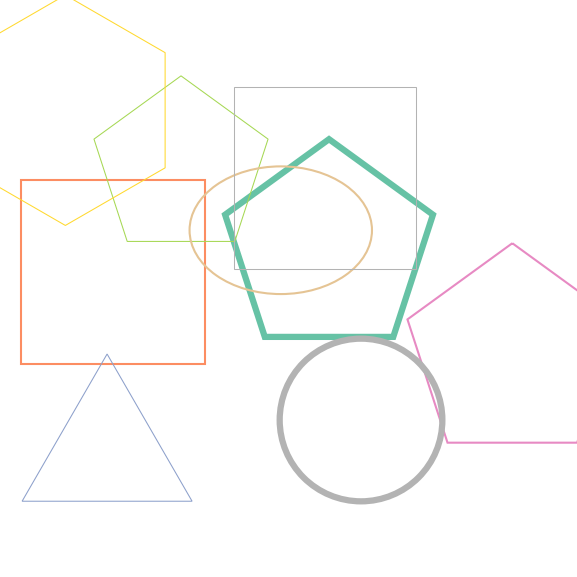[{"shape": "pentagon", "thickness": 3, "radius": 0.95, "center": [0.57, 0.569]}, {"shape": "square", "thickness": 1, "radius": 0.8, "center": [0.196, 0.527]}, {"shape": "triangle", "thickness": 0.5, "radius": 0.85, "center": [0.185, 0.216]}, {"shape": "pentagon", "thickness": 1, "radius": 0.95, "center": [0.887, 0.387]}, {"shape": "pentagon", "thickness": 0.5, "radius": 0.79, "center": [0.313, 0.709]}, {"shape": "hexagon", "thickness": 0.5, "radius": 1.0, "center": [0.113, 0.808]}, {"shape": "oval", "thickness": 1, "radius": 0.79, "center": [0.486, 0.6]}, {"shape": "square", "thickness": 0.5, "radius": 0.79, "center": [0.563, 0.691]}, {"shape": "circle", "thickness": 3, "radius": 0.7, "center": [0.625, 0.272]}]